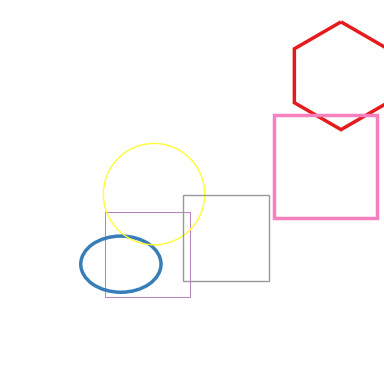[{"shape": "hexagon", "thickness": 2.5, "radius": 0.7, "center": [0.886, 0.803]}, {"shape": "oval", "thickness": 2.5, "radius": 0.52, "center": [0.314, 0.314]}, {"shape": "square", "thickness": 0.5, "radius": 0.55, "center": [0.383, 0.34]}, {"shape": "circle", "thickness": 1, "radius": 0.66, "center": [0.4, 0.496]}, {"shape": "square", "thickness": 2.5, "radius": 0.66, "center": [0.845, 0.568]}, {"shape": "square", "thickness": 1, "radius": 0.56, "center": [0.587, 0.382]}]